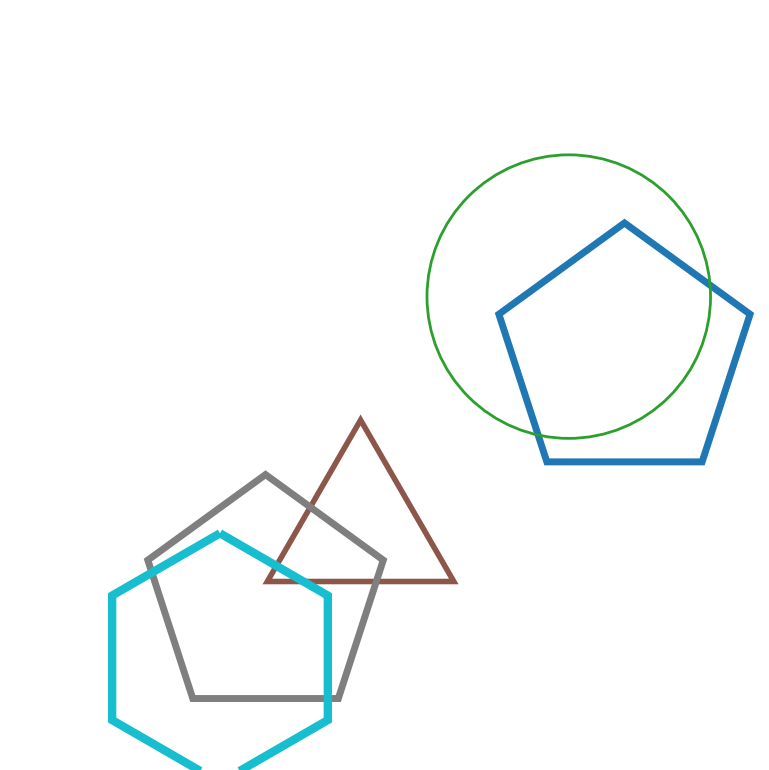[{"shape": "pentagon", "thickness": 2.5, "radius": 0.86, "center": [0.811, 0.539]}, {"shape": "circle", "thickness": 1, "radius": 0.92, "center": [0.739, 0.615]}, {"shape": "triangle", "thickness": 2, "radius": 0.7, "center": [0.468, 0.315]}, {"shape": "pentagon", "thickness": 2.5, "radius": 0.8, "center": [0.345, 0.223]}, {"shape": "hexagon", "thickness": 3, "radius": 0.81, "center": [0.286, 0.146]}]